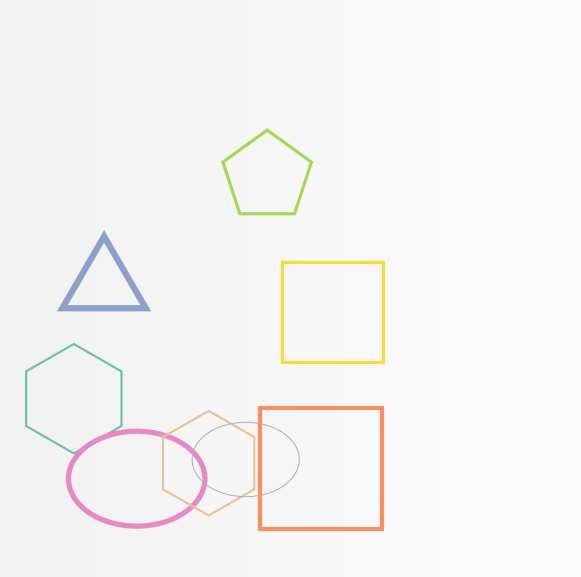[{"shape": "hexagon", "thickness": 1, "radius": 0.47, "center": [0.127, 0.309]}, {"shape": "square", "thickness": 2, "radius": 0.52, "center": [0.553, 0.188]}, {"shape": "triangle", "thickness": 3, "radius": 0.41, "center": [0.179, 0.507]}, {"shape": "oval", "thickness": 2.5, "radius": 0.59, "center": [0.235, 0.17]}, {"shape": "pentagon", "thickness": 1.5, "radius": 0.4, "center": [0.46, 0.694]}, {"shape": "square", "thickness": 1.5, "radius": 0.44, "center": [0.573, 0.459]}, {"shape": "hexagon", "thickness": 1, "radius": 0.45, "center": [0.359, 0.197]}, {"shape": "oval", "thickness": 0.5, "radius": 0.46, "center": [0.423, 0.203]}]